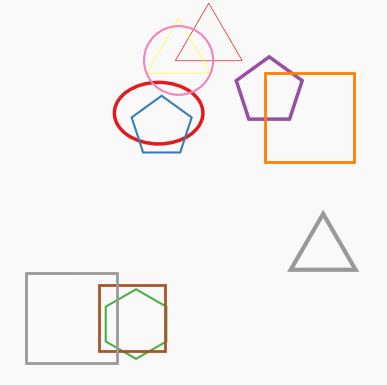[{"shape": "triangle", "thickness": 0.5, "radius": 0.5, "center": [0.539, 0.892]}, {"shape": "oval", "thickness": 2.5, "radius": 0.57, "center": [0.409, 0.706]}, {"shape": "pentagon", "thickness": 1.5, "radius": 0.41, "center": [0.417, 0.67]}, {"shape": "hexagon", "thickness": 1.5, "radius": 0.45, "center": [0.351, 0.158]}, {"shape": "pentagon", "thickness": 2.5, "radius": 0.45, "center": [0.695, 0.763]}, {"shape": "square", "thickness": 2, "radius": 0.58, "center": [0.799, 0.695]}, {"shape": "triangle", "thickness": 0.5, "radius": 0.48, "center": [0.461, 0.857]}, {"shape": "square", "thickness": 2, "radius": 0.43, "center": [0.341, 0.175]}, {"shape": "circle", "thickness": 1.5, "radius": 0.45, "center": [0.461, 0.843]}, {"shape": "square", "thickness": 2, "radius": 0.59, "center": [0.185, 0.173]}, {"shape": "triangle", "thickness": 3, "radius": 0.48, "center": [0.834, 0.348]}]